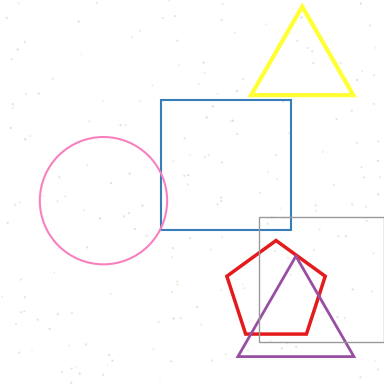[{"shape": "pentagon", "thickness": 2.5, "radius": 0.67, "center": [0.717, 0.241]}, {"shape": "square", "thickness": 1.5, "radius": 0.84, "center": [0.586, 0.57]}, {"shape": "triangle", "thickness": 2, "radius": 0.87, "center": [0.769, 0.161]}, {"shape": "triangle", "thickness": 3, "radius": 0.77, "center": [0.785, 0.83]}, {"shape": "circle", "thickness": 1.5, "radius": 0.83, "center": [0.269, 0.479]}, {"shape": "square", "thickness": 1, "radius": 0.81, "center": [0.835, 0.274]}]